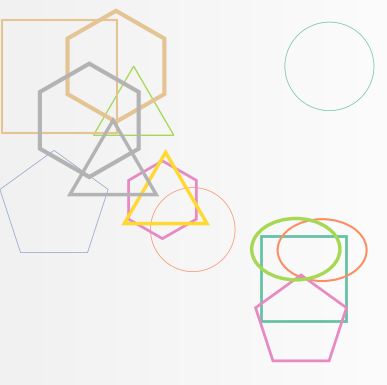[{"shape": "square", "thickness": 2, "radius": 0.55, "center": [0.784, 0.277]}, {"shape": "circle", "thickness": 0.5, "radius": 0.57, "center": [0.85, 0.828]}, {"shape": "circle", "thickness": 0.5, "radius": 0.55, "center": [0.497, 0.404]}, {"shape": "oval", "thickness": 1.5, "radius": 0.57, "center": [0.831, 0.35]}, {"shape": "pentagon", "thickness": 0.5, "radius": 0.73, "center": [0.139, 0.463]}, {"shape": "pentagon", "thickness": 2, "radius": 0.62, "center": [0.777, 0.162]}, {"shape": "hexagon", "thickness": 2, "radius": 0.5, "center": [0.419, 0.481]}, {"shape": "triangle", "thickness": 1, "radius": 0.6, "center": [0.345, 0.708]}, {"shape": "oval", "thickness": 2.5, "radius": 0.57, "center": [0.763, 0.353]}, {"shape": "triangle", "thickness": 2.5, "radius": 0.62, "center": [0.427, 0.481]}, {"shape": "hexagon", "thickness": 3, "radius": 0.72, "center": [0.299, 0.828]}, {"shape": "square", "thickness": 1.5, "radius": 0.74, "center": [0.153, 0.801]}, {"shape": "triangle", "thickness": 2.5, "radius": 0.64, "center": [0.292, 0.559]}, {"shape": "hexagon", "thickness": 3, "radius": 0.74, "center": [0.23, 0.687]}]